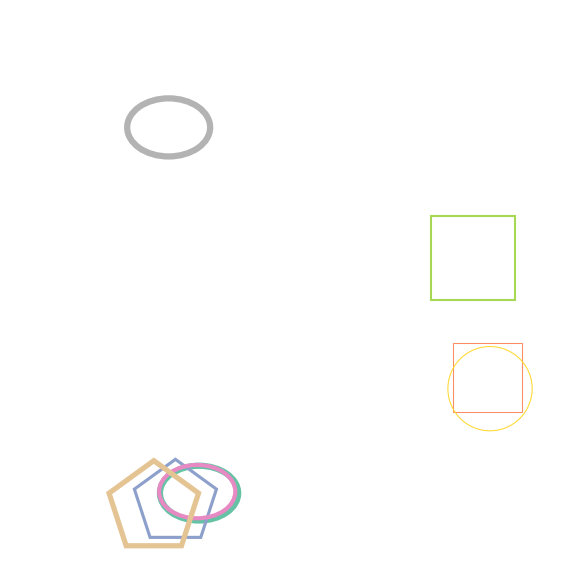[{"shape": "oval", "thickness": 3, "radius": 0.34, "center": [0.345, 0.145]}, {"shape": "square", "thickness": 0.5, "radius": 0.3, "center": [0.844, 0.345]}, {"shape": "pentagon", "thickness": 1.5, "radius": 0.37, "center": [0.304, 0.129]}, {"shape": "oval", "thickness": 2, "radius": 0.33, "center": [0.341, 0.148]}, {"shape": "square", "thickness": 1, "radius": 0.36, "center": [0.819, 0.552]}, {"shape": "circle", "thickness": 0.5, "radius": 0.36, "center": [0.849, 0.326]}, {"shape": "pentagon", "thickness": 2.5, "radius": 0.41, "center": [0.266, 0.12]}, {"shape": "oval", "thickness": 3, "radius": 0.36, "center": [0.292, 0.779]}]